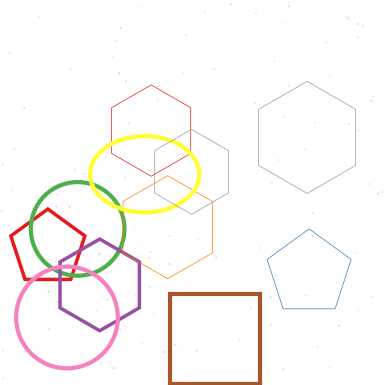[{"shape": "pentagon", "thickness": 2.5, "radius": 0.51, "center": [0.124, 0.356]}, {"shape": "hexagon", "thickness": 0.5, "radius": 0.59, "center": [0.393, 0.661]}, {"shape": "pentagon", "thickness": 0.5, "radius": 0.57, "center": [0.803, 0.291]}, {"shape": "circle", "thickness": 3, "radius": 0.61, "center": [0.202, 0.405]}, {"shape": "hexagon", "thickness": 2.5, "radius": 0.6, "center": [0.259, 0.26]}, {"shape": "hexagon", "thickness": 0.5, "radius": 0.67, "center": [0.436, 0.41]}, {"shape": "oval", "thickness": 3, "radius": 0.71, "center": [0.376, 0.547]}, {"shape": "square", "thickness": 3, "radius": 0.58, "center": [0.559, 0.12]}, {"shape": "circle", "thickness": 3, "radius": 0.66, "center": [0.174, 0.175]}, {"shape": "hexagon", "thickness": 0.5, "radius": 0.73, "center": [0.798, 0.643]}, {"shape": "hexagon", "thickness": 0.5, "radius": 0.55, "center": [0.497, 0.554]}]